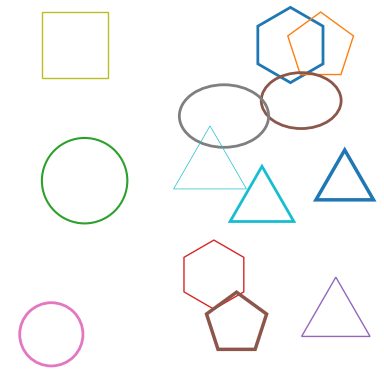[{"shape": "triangle", "thickness": 2.5, "radius": 0.43, "center": [0.895, 0.524]}, {"shape": "hexagon", "thickness": 2, "radius": 0.49, "center": [0.754, 0.883]}, {"shape": "pentagon", "thickness": 1, "radius": 0.45, "center": [0.833, 0.879]}, {"shape": "circle", "thickness": 1.5, "radius": 0.55, "center": [0.22, 0.531]}, {"shape": "hexagon", "thickness": 1, "radius": 0.45, "center": [0.556, 0.287]}, {"shape": "triangle", "thickness": 1, "radius": 0.51, "center": [0.872, 0.177]}, {"shape": "pentagon", "thickness": 2.5, "radius": 0.41, "center": [0.614, 0.159]}, {"shape": "oval", "thickness": 2, "radius": 0.52, "center": [0.782, 0.739]}, {"shape": "circle", "thickness": 2, "radius": 0.41, "center": [0.133, 0.132]}, {"shape": "oval", "thickness": 2, "radius": 0.58, "center": [0.582, 0.699]}, {"shape": "square", "thickness": 1, "radius": 0.43, "center": [0.195, 0.884]}, {"shape": "triangle", "thickness": 2, "radius": 0.48, "center": [0.68, 0.472]}, {"shape": "triangle", "thickness": 0.5, "radius": 0.55, "center": [0.546, 0.564]}]